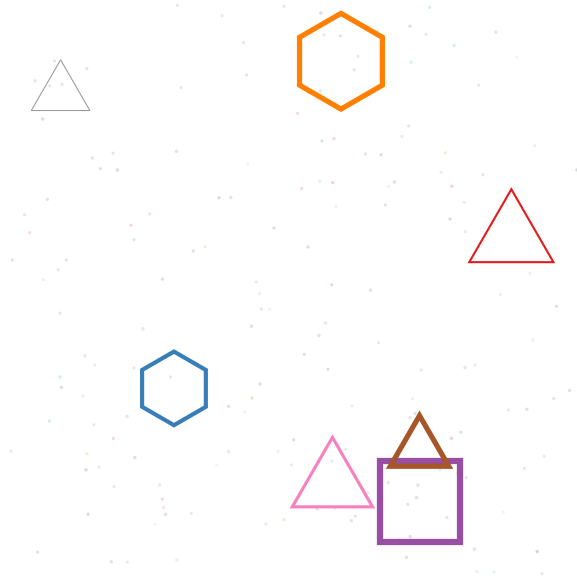[{"shape": "triangle", "thickness": 1, "radius": 0.42, "center": [0.885, 0.587]}, {"shape": "hexagon", "thickness": 2, "radius": 0.32, "center": [0.301, 0.327]}, {"shape": "square", "thickness": 3, "radius": 0.35, "center": [0.727, 0.131]}, {"shape": "hexagon", "thickness": 2.5, "radius": 0.41, "center": [0.59, 0.893]}, {"shape": "triangle", "thickness": 2.5, "radius": 0.29, "center": [0.726, 0.221]}, {"shape": "triangle", "thickness": 1.5, "radius": 0.4, "center": [0.576, 0.162]}, {"shape": "triangle", "thickness": 0.5, "radius": 0.29, "center": [0.105, 0.837]}]